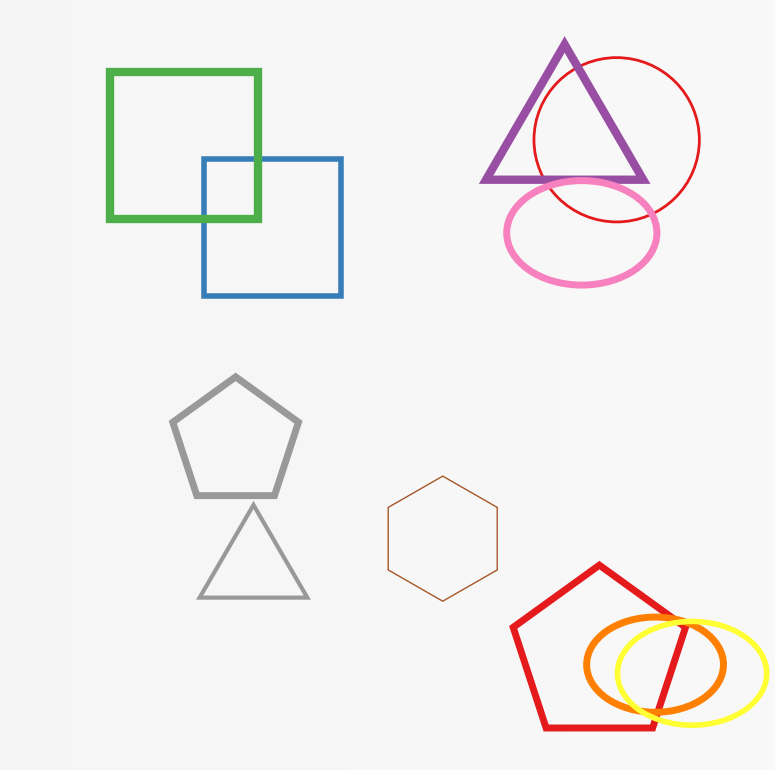[{"shape": "pentagon", "thickness": 2.5, "radius": 0.58, "center": [0.773, 0.149]}, {"shape": "circle", "thickness": 1, "radius": 0.53, "center": [0.796, 0.818]}, {"shape": "square", "thickness": 2, "radius": 0.44, "center": [0.352, 0.705]}, {"shape": "square", "thickness": 3, "radius": 0.48, "center": [0.237, 0.811]}, {"shape": "triangle", "thickness": 3, "radius": 0.59, "center": [0.729, 0.825]}, {"shape": "oval", "thickness": 2.5, "radius": 0.44, "center": [0.845, 0.137]}, {"shape": "oval", "thickness": 2, "radius": 0.48, "center": [0.893, 0.126]}, {"shape": "hexagon", "thickness": 0.5, "radius": 0.41, "center": [0.571, 0.3]}, {"shape": "oval", "thickness": 2.5, "radius": 0.48, "center": [0.751, 0.698]}, {"shape": "pentagon", "thickness": 2.5, "radius": 0.43, "center": [0.304, 0.425]}, {"shape": "triangle", "thickness": 1.5, "radius": 0.4, "center": [0.327, 0.264]}]